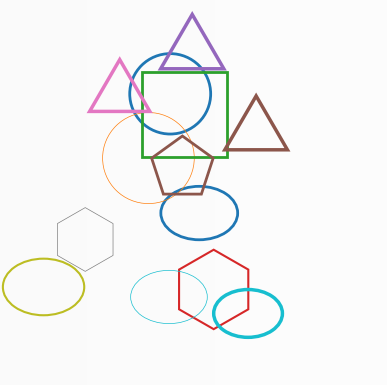[{"shape": "oval", "thickness": 2, "radius": 0.5, "center": [0.514, 0.447]}, {"shape": "circle", "thickness": 2, "radius": 0.52, "center": [0.439, 0.756]}, {"shape": "circle", "thickness": 0.5, "radius": 0.59, "center": [0.383, 0.589]}, {"shape": "square", "thickness": 2, "radius": 0.55, "center": [0.476, 0.703]}, {"shape": "hexagon", "thickness": 1.5, "radius": 0.52, "center": [0.551, 0.248]}, {"shape": "triangle", "thickness": 2.5, "radius": 0.47, "center": [0.496, 0.868]}, {"shape": "triangle", "thickness": 2.5, "radius": 0.47, "center": [0.661, 0.658]}, {"shape": "pentagon", "thickness": 2, "radius": 0.42, "center": [0.471, 0.563]}, {"shape": "triangle", "thickness": 2.5, "radius": 0.45, "center": [0.309, 0.755]}, {"shape": "hexagon", "thickness": 0.5, "radius": 0.41, "center": [0.22, 0.378]}, {"shape": "oval", "thickness": 1.5, "radius": 0.52, "center": [0.112, 0.255]}, {"shape": "oval", "thickness": 2.5, "radius": 0.44, "center": [0.64, 0.186]}, {"shape": "oval", "thickness": 0.5, "radius": 0.49, "center": [0.436, 0.229]}]